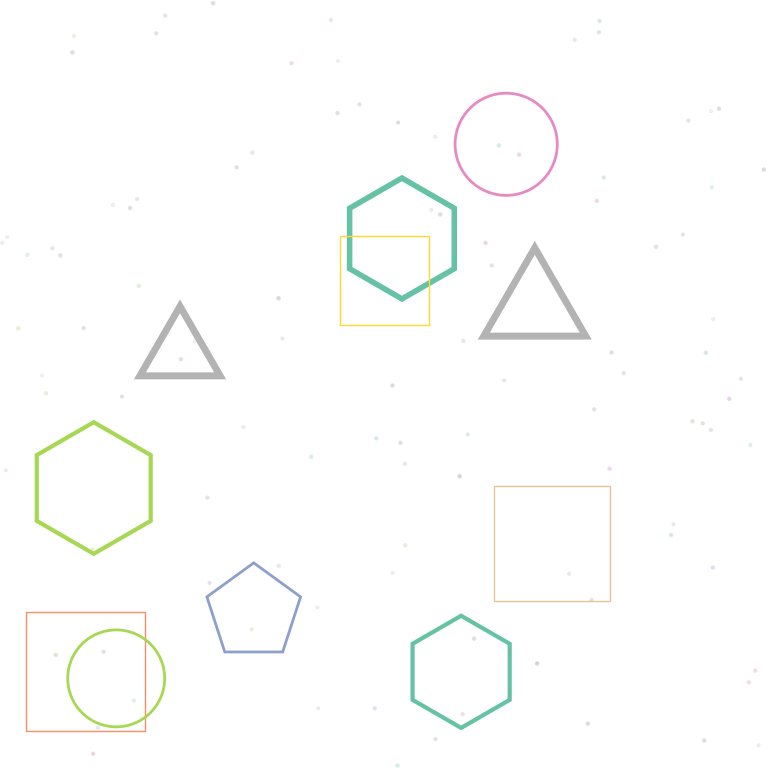[{"shape": "hexagon", "thickness": 1.5, "radius": 0.36, "center": [0.599, 0.128]}, {"shape": "hexagon", "thickness": 2, "radius": 0.39, "center": [0.522, 0.69]}, {"shape": "square", "thickness": 0.5, "radius": 0.39, "center": [0.111, 0.129]}, {"shape": "pentagon", "thickness": 1, "radius": 0.32, "center": [0.33, 0.205]}, {"shape": "circle", "thickness": 1, "radius": 0.33, "center": [0.657, 0.813]}, {"shape": "circle", "thickness": 1, "radius": 0.31, "center": [0.151, 0.119]}, {"shape": "hexagon", "thickness": 1.5, "radius": 0.43, "center": [0.122, 0.366]}, {"shape": "square", "thickness": 0.5, "radius": 0.29, "center": [0.499, 0.635]}, {"shape": "square", "thickness": 0.5, "radius": 0.37, "center": [0.717, 0.294]}, {"shape": "triangle", "thickness": 2.5, "radius": 0.38, "center": [0.694, 0.602]}, {"shape": "triangle", "thickness": 2.5, "radius": 0.3, "center": [0.234, 0.542]}]